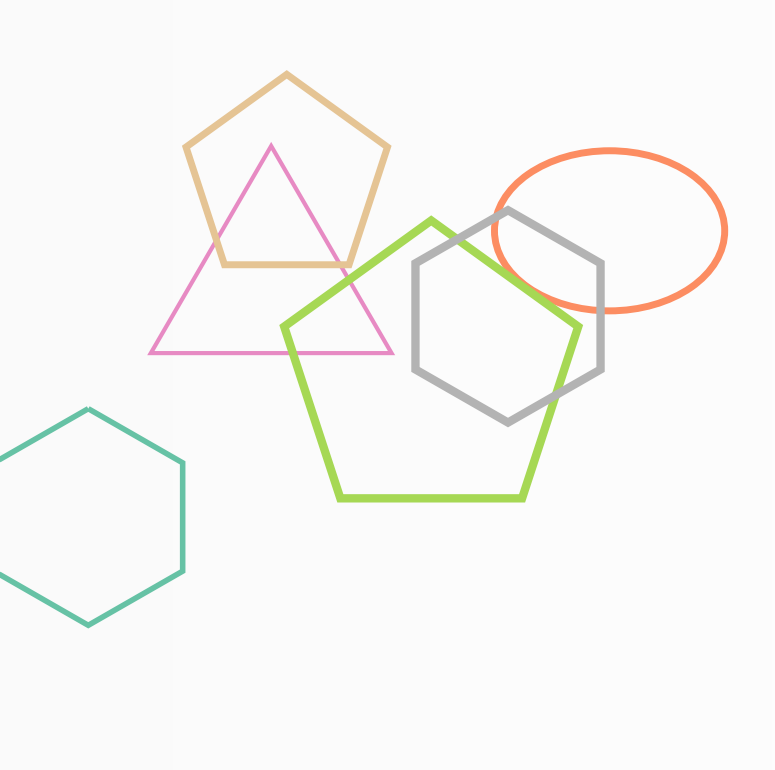[{"shape": "hexagon", "thickness": 2, "radius": 0.7, "center": [0.114, 0.329]}, {"shape": "oval", "thickness": 2.5, "radius": 0.74, "center": [0.787, 0.7]}, {"shape": "triangle", "thickness": 1.5, "radius": 0.9, "center": [0.35, 0.631]}, {"shape": "pentagon", "thickness": 3, "radius": 1.0, "center": [0.556, 0.514]}, {"shape": "pentagon", "thickness": 2.5, "radius": 0.68, "center": [0.37, 0.767]}, {"shape": "hexagon", "thickness": 3, "radius": 0.69, "center": [0.656, 0.589]}]